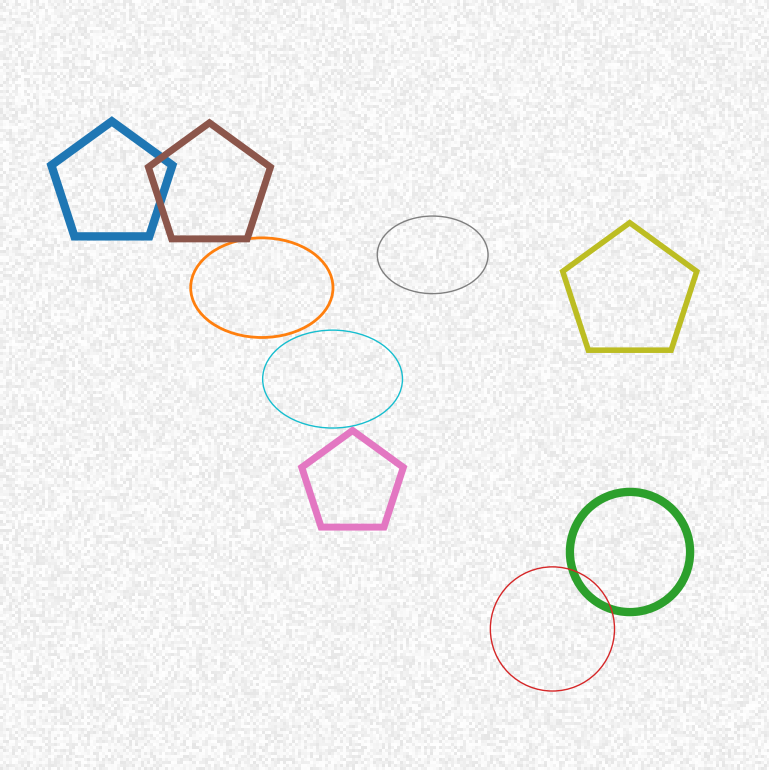[{"shape": "pentagon", "thickness": 3, "radius": 0.41, "center": [0.145, 0.76]}, {"shape": "oval", "thickness": 1, "radius": 0.46, "center": [0.34, 0.626]}, {"shape": "circle", "thickness": 3, "radius": 0.39, "center": [0.818, 0.283]}, {"shape": "circle", "thickness": 0.5, "radius": 0.4, "center": [0.717, 0.183]}, {"shape": "pentagon", "thickness": 2.5, "radius": 0.42, "center": [0.272, 0.757]}, {"shape": "pentagon", "thickness": 2.5, "radius": 0.35, "center": [0.458, 0.372]}, {"shape": "oval", "thickness": 0.5, "radius": 0.36, "center": [0.562, 0.669]}, {"shape": "pentagon", "thickness": 2, "radius": 0.46, "center": [0.818, 0.619]}, {"shape": "oval", "thickness": 0.5, "radius": 0.45, "center": [0.432, 0.508]}]